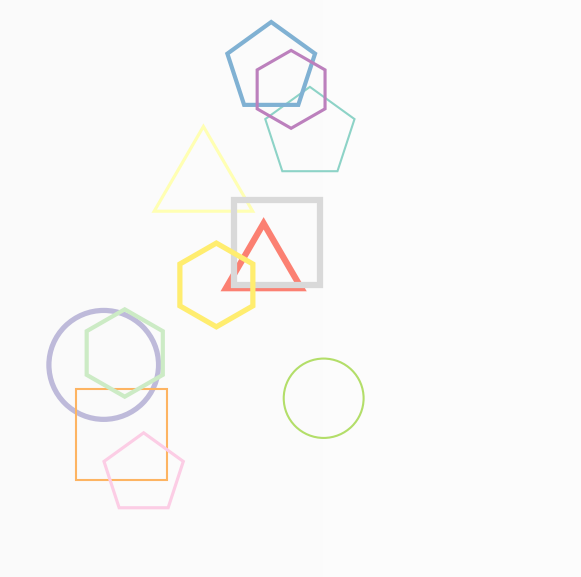[{"shape": "pentagon", "thickness": 1, "radius": 0.4, "center": [0.533, 0.768]}, {"shape": "triangle", "thickness": 1.5, "radius": 0.49, "center": [0.35, 0.682]}, {"shape": "circle", "thickness": 2.5, "radius": 0.47, "center": [0.178, 0.367]}, {"shape": "triangle", "thickness": 3, "radius": 0.37, "center": [0.454, 0.538]}, {"shape": "pentagon", "thickness": 2, "radius": 0.4, "center": [0.467, 0.882]}, {"shape": "square", "thickness": 1, "radius": 0.39, "center": [0.209, 0.247]}, {"shape": "circle", "thickness": 1, "radius": 0.34, "center": [0.557, 0.31]}, {"shape": "pentagon", "thickness": 1.5, "radius": 0.36, "center": [0.247, 0.178]}, {"shape": "square", "thickness": 3, "radius": 0.37, "center": [0.477, 0.579]}, {"shape": "hexagon", "thickness": 1.5, "radius": 0.34, "center": [0.501, 0.844]}, {"shape": "hexagon", "thickness": 2, "radius": 0.38, "center": [0.215, 0.388]}, {"shape": "hexagon", "thickness": 2.5, "radius": 0.36, "center": [0.372, 0.506]}]